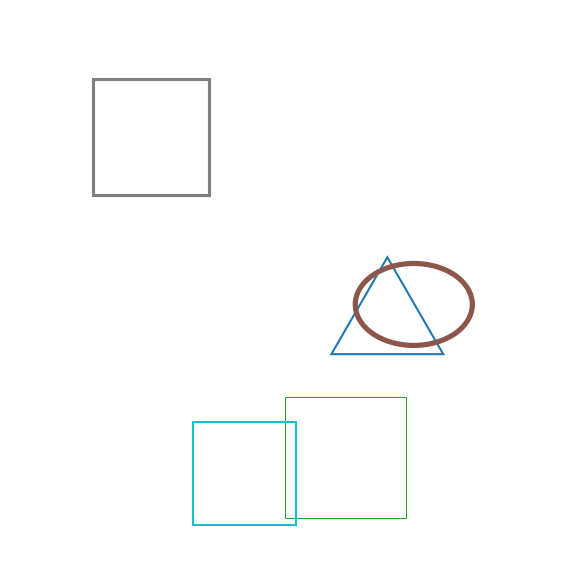[{"shape": "triangle", "thickness": 1, "radius": 0.56, "center": [0.671, 0.442]}, {"shape": "square", "thickness": 0.5, "radius": 0.52, "center": [0.599, 0.206]}, {"shape": "oval", "thickness": 2.5, "radius": 0.51, "center": [0.717, 0.472]}, {"shape": "square", "thickness": 1.5, "radius": 0.5, "center": [0.262, 0.761]}, {"shape": "square", "thickness": 1, "radius": 0.45, "center": [0.423, 0.179]}]